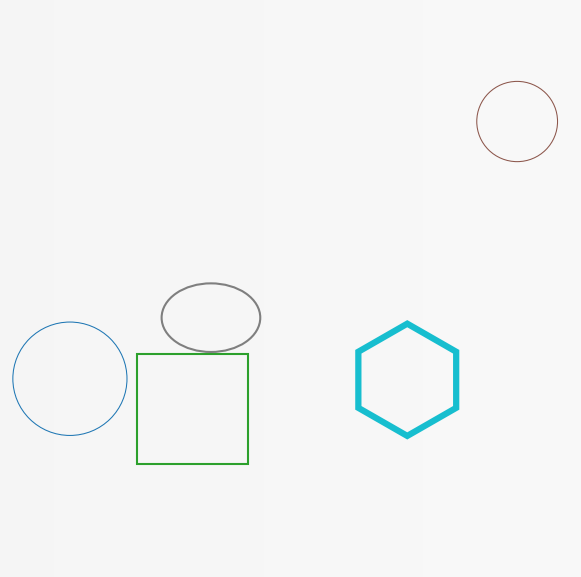[{"shape": "circle", "thickness": 0.5, "radius": 0.49, "center": [0.12, 0.343]}, {"shape": "square", "thickness": 1, "radius": 0.48, "center": [0.331, 0.291]}, {"shape": "circle", "thickness": 0.5, "radius": 0.35, "center": [0.89, 0.789]}, {"shape": "oval", "thickness": 1, "radius": 0.42, "center": [0.363, 0.449]}, {"shape": "hexagon", "thickness": 3, "radius": 0.49, "center": [0.701, 0.341]}]